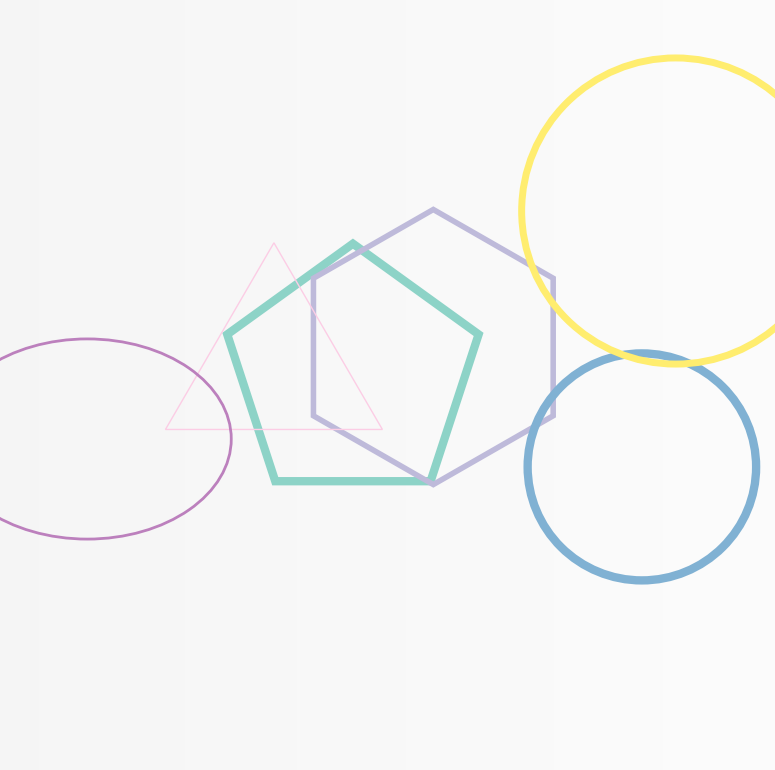[{"shape": "pentagon", "thickness": 3, "radius": 0.85, "center": [0.455, 0.513]}, {"shape": "hexagon", "thickness": 2, "radius": 0.89, "center": [0.559, 0.549]}, {"shape": "circle", "thickness": 3, "radius": 0.74, "center": [0.828, 0.394]}, {"shape": "triangle", "thickness": 0.5, "radius": 0.81, "center": [0.353, 0.523]}, {"shape": "oval", "thickness": 1, "radius": 0.93, "center": [0.113, 0.43]}, {"shape": "circle", "thickness": 2.5, "radius": 0.99, "center": [0.872, 0.726]}]